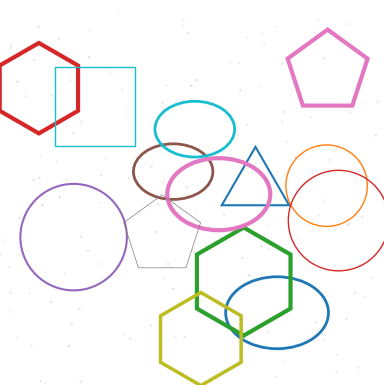[{"shape": "oval", "thickness": 2, "radius": 0.67, "center": [0.72, 0.188]}, {"shape": "triangle", "thickness": 1.5, "radius": 0.51, "center": [0.664, 0.517]}, {"shape": "circle", "thickness": 1, "radius": 0.53, "center": [0.848, 0.518]}, {"shape": "hexagon", "thickness": 3, "radius": 0.7, "center": [0.633, 0.269]}, {"shape": "hexagon", "thickness": 3, "radius": 0.59, "center": [0.101, 0.771]}, {"shape": "circle", "thickness": 1, "radius": 0.65, "center": [0.879, 0.427]}, {"shape": "circle", "thickness": 1.5, "radius": 0.69, "center": [0.191, 0.384]}, {"shape": "oval", "thickness": 2, "radius": 0.52, "center": [0.45, 0.554]}, {"shape": "pentagon", "thickness": 3, "radius": 0.55, "center": [0.851, 0.814]}, {"shape": "oval", "thickness": 3, "radius": 0.67, "center": [0.568, 0.496]}, {"shape": "pentagon", "thickness": 0.5, "radius": 0.52, "center": [0.421, 0.389]}, {"shape": "hexagon", "thickness": 2.5, "radius": 0.6, "center": [0.522, 0.119]}, {"shape": "oval", "thickness": 2, "radius": 0.52, "center": [0.506, 0.665]}, {"shape": "square", "thickness": 1, "radius": 0.52, "center": [0.247, 0.723]}]